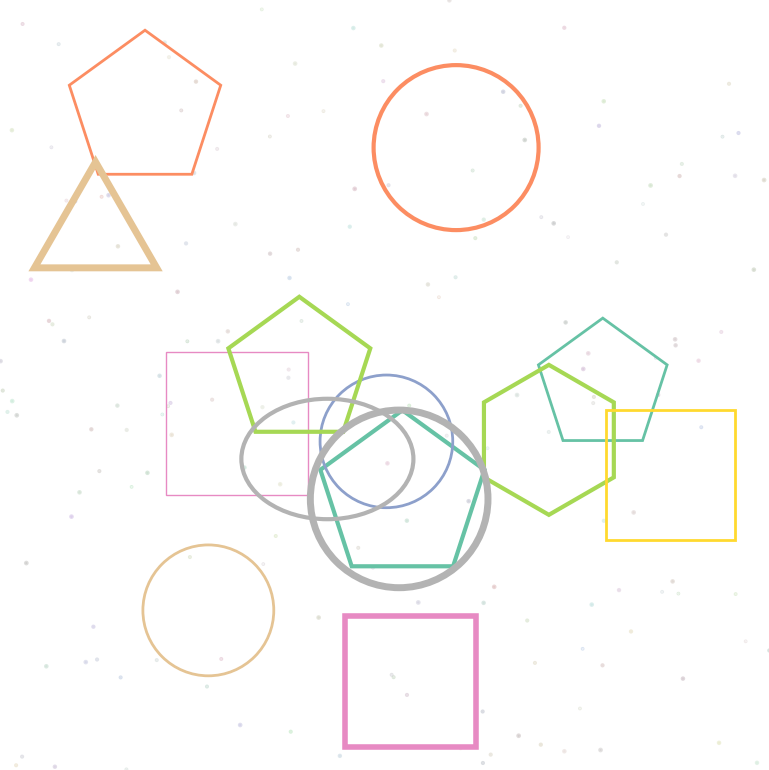[{"shape": "pentagon", "thickness": 1.5, "radius": 0.56, "center": [0.523, 0.355]}, {"shape": "pentagon", "thickness": 1, "radius": 0.44, "center": [0.783, 0.499]}, {"shape": "pentagon", "thickness": 1, "radius": 0.52, "center": [0.188, 0.857]}, {"shape": "circle", "thickness": 1.5, "radius": 0.54, "center": [0.592, 0.808]}, {"shape": "circle", "thickness": 1, "radius": 0.43, "center": [0.502, 0.427]}, {"shape": "square", "thickness": 0.5, "radius": 0.46, "center": [0.308, 0.45]}, {"shape": "square", "thickness": 2, "radius": 0.42, "center": [0.533, 0.115]}, {"shape": "pentagon", "thickness": 1.5, "radius": 0.48, "center": [0.389, 0.518]}, {"shape": "hexagon", "thickness": 1.5, "radius": 0.49, "center": [0.713, 0.429]}, {"shape": "square", "thickness": 1, "radius": 0.42, "center": [0.871, 0.383]}, {"shape": "triangle", "thickness": 2.5, "radius": 0.46, "center": [0.124, 0.698]}, {"shape": "circle", "thickness": 1, "radius": 0.42, "center": [0.271, 0.207]}, {"shape": "circle", "thickness": 2.5, "radius": 0.58, "center": [0.518, 0.352]}, {"shape": "oval", "thickness": 1.5, "radius": 0.56, "center": [0.425, 0.404]}]